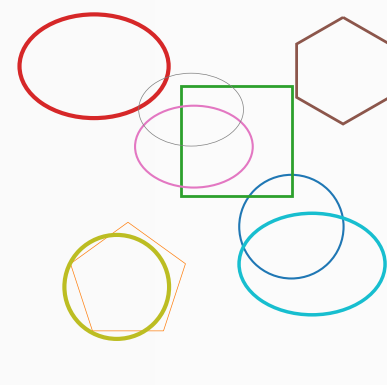[{"shape": "circle", "thickness": 1.5, "radius": 0.67, "center": [0.752, 0.411]}, {"shape": "pentagon", "thickness": 0.5, "radius": 0.78, "center": [0.33, 0.267]}, {"shape": "square", "thickness": 2, "radius": 0.71, "center": [0.611, 0.635]}, {"shape": "oval", "thickness": 3, "radius": 0.96, "center": [0.243, 0.828]}, {"shape": "hexagon", "thickness": 2, "radius": 0.69, "center": [0.885, 0.816]}, {"shape": "oval", "thickness": 1.5, "radius": 0.76, "center": [0.5, 0.619]}, {"shape": "oval", "thickness": 0.5, "radius": 0.68, "center": [0.493, 0.715]}, {"shape": "circle", "thickness": 3, "radius": 0.68, "center": [0.301, 0.255]}, {"shape": "oval", "thickness": 2.5, "radius": 0.94, "center": [0.805, 0.314]}]